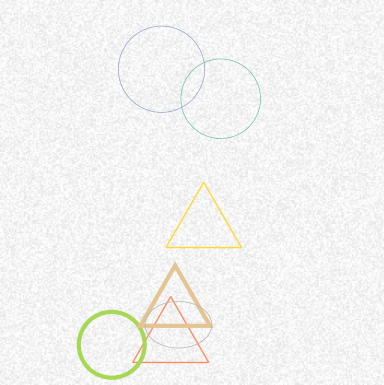[{"shape": "circle", "thickness": 0.5, "radius": 0.52, "center": [0.573, 0.744]}, {"shape": "triangle", "thickness": 1, "radius": 0.57, "center": [0.443, 0.116]}, {"shape": "circle", "thickness": 0.5, "radius": 0.56, "center": [0.42, 0.82]}, {"shape": "circle", "thickness": 3, "radius": 0.43, "center": [0.29, 0.104]}, {"shape": "triangle", "thickness": 1, "radius": 0.57, "center": [0.529, 0.414]}, {"shape": "triangle", "thickness": 3, "radius": 0.52, "center": [0.455, 0.206]}, {"shape": "oval", "thickness": 0.5, "radius": 0.43, "center": [0.463, 0.157]}]